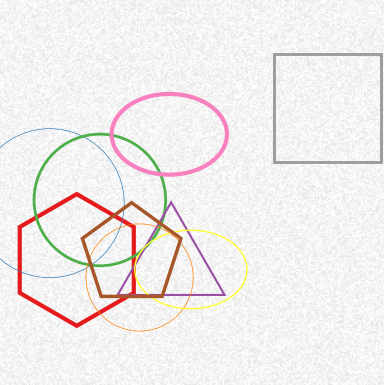[{"shape": "hexagon", "thickness": 3, "radius": 0.86, "center": [0.199, 0.325]}, {"shape": "circle", "thickness": 0.5, "radius": 0.97, "center": [0.129, 0.472]}, {"shape": "circle", "thickness": 2, "radius": 0.85, "center": [0.259, 0.481]}, {"shape": "triangle", "thickness": 1.5, "radius": 0.8, "center": [0.444, 0.314]}, {"shape": "circle", "thickness": 0.5, "radius": 0.7, "center": [0.363, 0.279]}, {"shape": "oval", "thickness": 1, "radius": 0.73, "center": [0.496, 0.3]}, {"shape": "pentagon", "thickness": 2.5, "radius": 0.67, "center": [0.342, 0.339]}, {"shape": "oval", "thickness": 3, "radius": 0.75, "center": [0.44, 0.651]}, {"shape": "square", "thickness": 2, "radius": 0.7, "center": [0.85, 0.72]}]